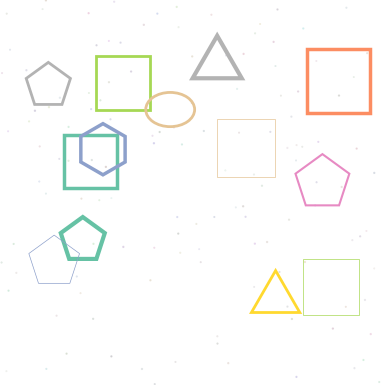[{"shape": "pentagon", "thickness": 3, "radius": 0.3, "center": [0.215, 0.376]}, {"shape": "square", "thickness": 2.5, "radius": 0.35, "center": [0.235, 0.58]}, {"shape": "square", "thickness": 2.5, "radius": 0.41, "center": [0.879, 0.79]}, {"shape": "pentagon", "thickness": 0.5, "radius": 0.35, "center": [0.141, 0.32]}, {"shape": "hexagon", "thickness": 2.5, "radius": 0.33, "center": [0.267, 0.612]}, {"shape": "pentagon", "thickness": 1.5, "radius": 0.37, "center": [0.837, 0.526]}, {"shape": "square", "thickness": 0.5, "radius": 0.36, "center": [0.861, 0.255]}, {"shape": "square", "thickness": 2, "radius": 0.35, "center": [0.319, 0.784]}, {"shape": "triangle", "thickness": 2, "radius": 0.36, "center": [0.716, 0.225]}, {"shape": "square", "thickness": 0.5, "radius": 0.38, "center": [0.639, 0.616]}, {"shape": "oval", "thickness": 2, "radius": 0.32, "center": [0.442, 0.715]}, {"shape": "pentagon", "thickness": 2, "radius": 0.3, "center": [0.126, 0.778]}, {"shape": "triangle", "thickness": 3, "radius": 0.37, "center": [0.564, 0.834]}]